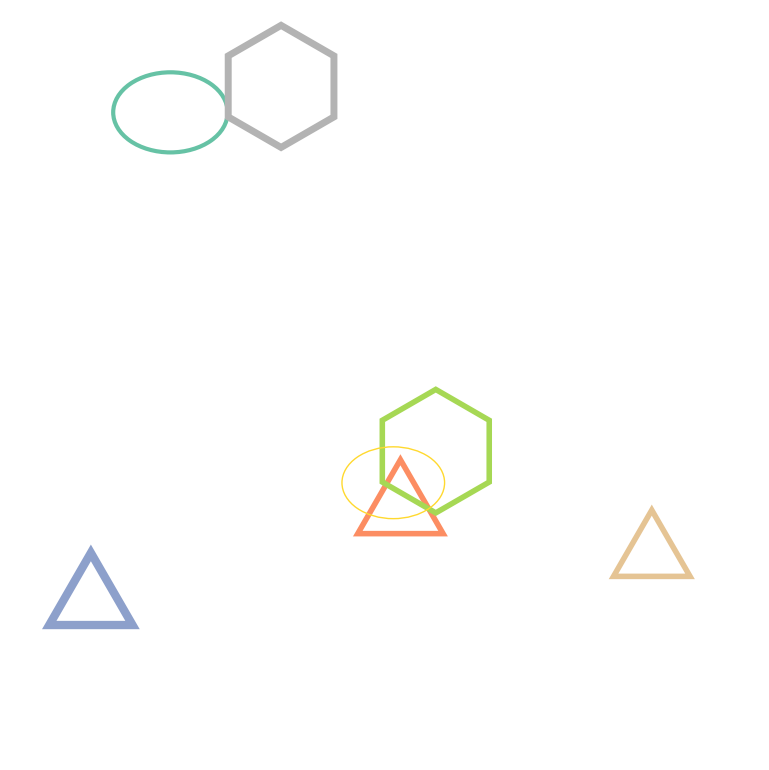[{"shape": "oval", "thickness": 1.5, "radius": 0.37, "center": [0.221, 0.854]}, {"shape": "triangle", "thickness": 2, "radius": 0.32, "center": [0.52, 0.339]}, {"shape": "triangle", "thickness": 3, "radius": 0.31, "center": [0.118, 0.22]}, {"shape": "hexagon", "thickness": 2, "radius": 0.4, "center": [0.566, 0.414]}, {"shape": "oval", "thickness": 0.5, "radius": 0.33, "center": [0.511, 0.373]}, {"shape": "triangle", "thickness": 2, "radius": 0.29, "center": [0.846, 0.28]}, {"shape": "hexagon", "thickness": 2.5, "radius": 0.4, "center": [0.365, 0.888]}]